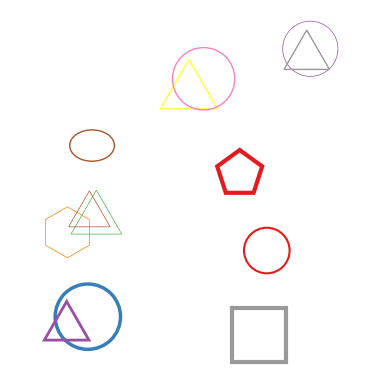[{"shape": "circle", "thickness": 1.5, "radius": 0.3, "center": [0.693, 0.349]}, {"shape": "pentagon", "thickness": 3, "radius": 0.31, "center": [0.623, 0.549]}, {"shape": "circle", "thickness": 2.5, "radius": 0.42, "center": [0.228, 0.177]}, {"shape": "triangle", "thickness": 0.5, "radius": 0.38, "center": [0.25, 0.43]}, {"shape": "triangle", "thickness": 2, "radius": 0.33, "center": [0.173, 0.15]}, {"shape": "circle", "thickness": 0.5, "radius": 0.36, "center": [0.806, 0.873]}, {"shape": "hexagon", "thickness": 0.5, "radius": 0.33, "center": [0.175, 0.397]}, {"shape": "triangle", "thickness": 1, "radius": 0.43, "center": [0.491, 0.76]}, {"shape": "triangle", "thickness": 0.5, "radius": 0.31, "center": [0.232, 0.442]}, {"shape": "oval", "thickness": 1, "radius": 0.29, "center": [0.239, 0.622]}, {"shape": "circle", "thickness": 1, "radius": 0.4, "center": [0.529, 0.795]}, {"shape": "square", "thickness": 3, "radius": 0.35, "center": [0.673, 0.13]}, {"shape": "triangle", "thickness": 1, "radius": 0.34, "center": [0.797, 0.854]}]